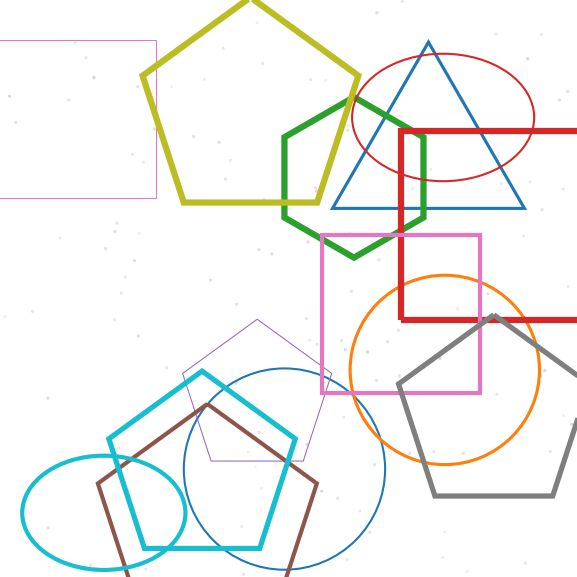[{"shape": "triangle", "thickness": 1.5, "radius": 0.96, "center": [0.742, 0.734]}, {"shape": "circle", "thickness": 1, "radius": 0.87, "center": [0.493, 0.187]}, {"shape": "circle", "thickness": 1.5, "radius": 0.82, "center": [0.77, 0.359]}, {"shape": "hexagon", "thickness": 3, "radius": 0.7, "center": [0.613, 0.692]}, {"shape": "oval", "thickness": 1, "radius": 0.79, "center": [0.767, 0.796]}, {"shape": "square", "thickness": 3, "radius": 0.82, "center": [0.858, 0.608]}, {"shape": "pentagon", "thickness": 0.5, "radius": 0.68, "center": [0.445, 0.311]}, {"shape": "pentagon", "thickness": 2, "radius": 1.0, "center": [0.359, 0.1]}, {"shape": "square", "thickness": 2, "radius": 0.69, "center": [0.694, 0.455]}, {"shape": "square", "thickness": 0.5, "radius": 0.68, "center": [0.133, 0.792]}, {"shape": "pentagon", "thickness": 2.5, "radius": 0.87, "center": [0.855, 0.281]}, {"shape": "pentagon", "thickness": 3, "radius": 0.98, "center": [0.434, 0.807]}, {"shape": "pentagon", "thickness": 2.5, "radius": 0.85, "center": [0.35, 0.187]}, {"shape": "oval", "thickness": 2, "radius": 0.71, "center": [0.18, 0.111]}]